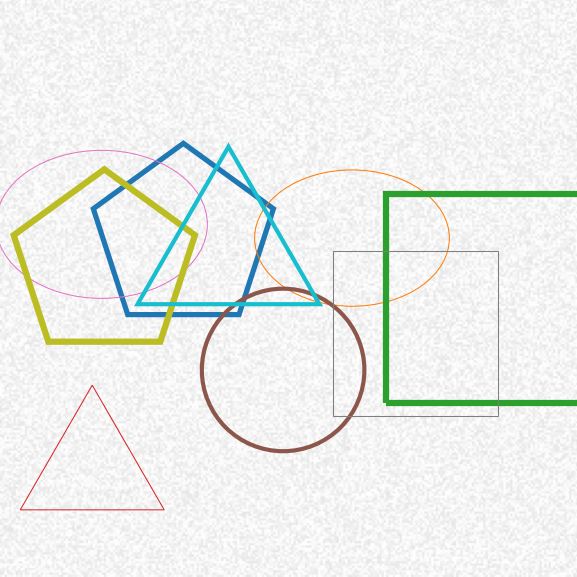[{"shape": "pentagon", "thickness": 2.5, "radius": 0.82, "center": [0.318, 0.587]}, {"shape": "oval", "thickness": 0.5, "radius": 0.84, "center": [0.61, 0.587]}, {"shape": "square", "thickness": 3, "radius": 0.9, "center": [0.849, 0.482]}, {"shape": "triangle", "thickness": 0.5, "radius": 0.72, "center": [0.16, 0.188]}, {"shape": "circle", "thickness": 2, "radius": 0.7, "center": [0.49, 0.359]}, {"shape": "oval", "thickness": 0.5, "radius": 0.92, "center": [0.176, 0.611]}, {"shape": "square", "thickness": 0.5, "radius": 0.71, "center": [0.72, 0.422]}, {"shape": "pentagon", "thickness": 3, "radius": 0.82, "center": [0.181, 0.541]}, {"shape": "triangle", "thickness": 2, "radius": 0.91, "center": [0.396, 0.563]}]